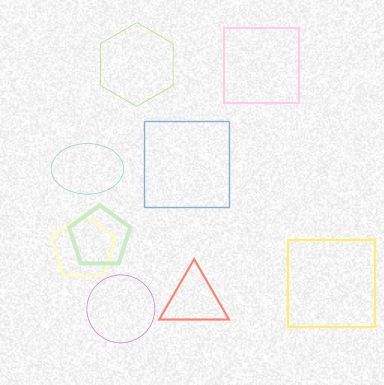[{"shape": "oval", "thickness": 0.5, "radius": 0.47, "center": [0.227, 0.561]}, {"shape": "pentagon", "thickness": 1.5, "radius": 0.44, "center": [0.217, 0.355]}, {"shape": "triangle", "thickness": 1.5, "radius": 0.52, "center": [0.504, 0.222]}, {"shape": "square", "thickness": 1, "radius": 0.55, "center": [0.484, 0.574]}, {"shape": "hexagon", "thickness": 0.5, "radius": 0.54, "center": [0.355, 0.832]}, {"shape": "square", "thickness": 1.5, "radius": 0.49, "center": [0.679, 0.83]}, {"shape": "circle", "thickness": 0.5, "radius": 0.44, "center": [0.314, 0.198]}, {"shape": "pentagon", "thickness": 3, "radius": 0.42, "center": [0.259, 0.383]}, {"shape": "square", "thickness": 1.5, "radius": 0.56, "center": [0.86, 0.264]}]